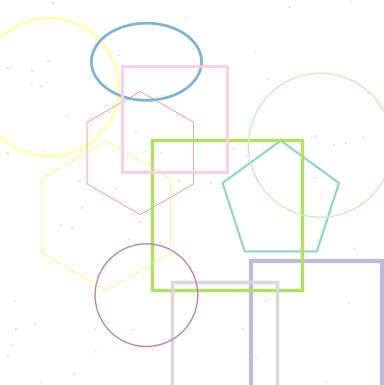[{"shape": "pentagon", "thickness": 1.5, "radius": 0.8, "center": [0.729, 0.476]}, {"shape": "circle", "thickness": 2, "radius": 0.9, "center": [0.128, 0.773]}, {"shape": "square", "thickness": 3, "radius": 0.85, "center": [0.823, 0.153]}, {"shape": "hexagon", "thickness": 0.5, "radius": 0.8, "center": [0.365, 0.602]}, {"shape": "oval", "thickness": 2, "radius": 0.71, "center": [0.38, 0.84]}, {"shape": "square", "thickness": 2.5, "radius": 0.98, "center": [0.591, 0.442]}, {"shape": "square", "thickness": 2, "radius": 0.69, "center": [0.453, 0.691]}, {"shape": "square", "thickness": 2.5, "radius": 0.68, "center": [0.584, 0.131]}, {"shape": "circle", "thickness": 1, "radius": 0.67, "center": [0.38, 0.233]}, {"shape": "circle", "thickness": 1, "radius": 0.94, "center": [0.832, 0.623]}, {"shape": "hexagon", "thickness": 0.5, "radius": 0.97, "center": [0.276, 0.439]}]